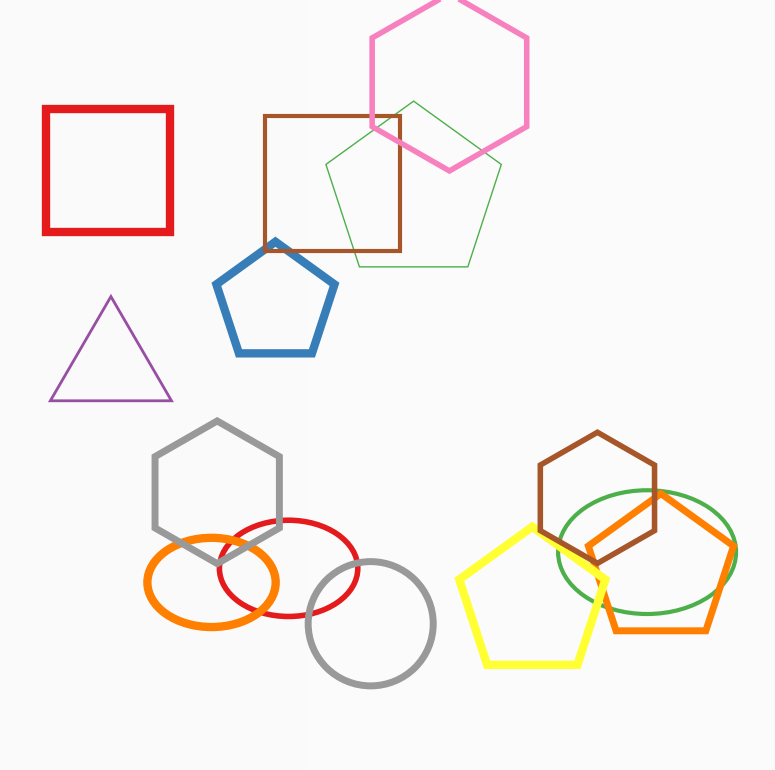[{"shape": "oval", "thickness": 2, "radius": 0.45, "center": [0.372, 0.262]}, {"shape": "square", "thickness": 3, "radius": 0.4, "center": [0.139, 0.779]}, {"shape": "pentagon", "thickness": 3, "radius": 0.4, "center": [0.355, 0.606]}, {"shape": "pentagon", "thickness": 0.5, "radius": 0.59, "center": [0.534, 0.75]}, {"shape": "oval", "thickness": 1.5, "radius": 0.57, "center": [0.835, 0.283]}, {"shape": "triangle", "thickness": 1, "radius": 0.45, "center": [0.143, 0.525]}, {"shape": "oval", "thickness": 3, "radius": 0.41, "center": [0.273, 0.244]}, {"shape": "pentagon", "thickness": 2.5, "radius": 0.49, "center": [0.853, 0.26]}, {"shape": "pentagon", "thickness": 3, "radius": 0.5, "center": [0.687, 0.217]}, {"shape": "hexagon", "thickness": 2, "radius": 0.43, "center": [0.771, 0.353]}, {"shape": "square", "thickness": 1.5, "radius": 0.44, "center": [0.429, 0.762]}, {"shape": "hexagon", "thickness": 2, "radius": 0.58, "center": [0.58, 0.893]}, {"shape": "hexagon", "thickness": 2.5, "radius": 0.46, "center": [0.28, 0.361]}, {"shape": "circle", "thickness": 2.5, "radius": 0.4, "center": [0.478, 0.19]}]